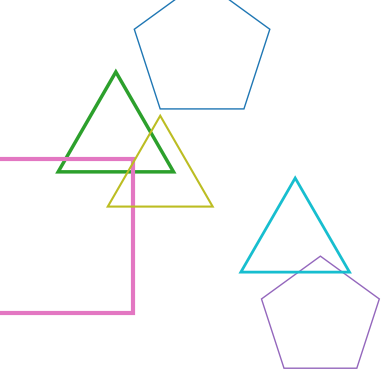[{"shape": "pentagon", "thickness": 1, "radius": 0.93, "center": [0.525, 0.867]}, {"shape": "triangle", "thickness": 2.5, "radius": 0.86, "center": [0.301, 0.64]}, {"shape": "pentagon", "thickness": 1, "radius": 0.8, "center": [0.832, 0.174]}, {"shape": "square", "thickness": 3, "radius": 1.0, "center": [0.145, 0.388]}, {"shape": "triangle", "thickness": 1.5, "radius": 0.79, "center": [0.416, 0.542]}, {"shape": "triangle", "thickness": 2, "radius": 0.81, "center": [0.767, 0.375]}]